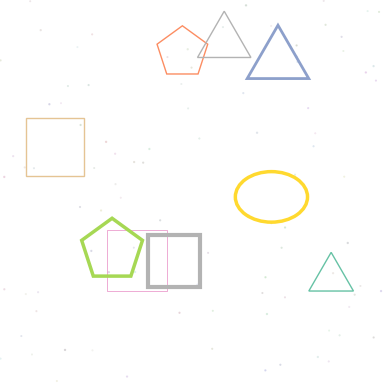[{"shape": "triangle", "thickness": 1, "radius": 0.33, "center": [0.86, 0.278]}, {"shape": "pentagon", "thickness": 1, "radius": 0.35, "center": [0.474, 0.864]}, {"shape": "triangle", "thickness": 2, "radius": 0.46, "center": [0.722, 0.842]}, {"shape": "square", "thickness": 0.5, "radius": 0.39, "center": [0.356, 0.323]}, {"shape": "pentagon", "thickness": 2.5, "radius": 0.42, "center": [0.291, 0.35]}, {"shape": "oval", "thickness": 2.5, "radius": 0.47, "center": [0.705, 0.489]}, {"shape": "square", "thickness": 1, "radius": 0.38, "center": [0.143, 0.619]}, {"shape": "square", "thickness": 3, "radius": 0.34, "center": [0.452, 0.321]}, {"shape": "triangle", "thickness": 1, "radius": 0.4, "center": [0.582, 0.891]}]